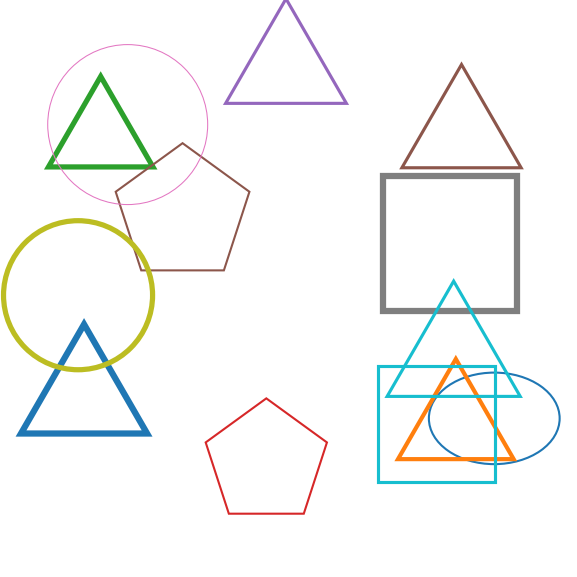[{"shape": "triangle", "thickness": 3, "radius": 0.63, "center": [0.146, 0.311]}, {"shape": "oval", "thickness": 1, "radius": 0.57, "center": [0.856, 0.275]}, {"shape": "triangle", "thickness": 2, "radius": 0.58, "center": [0.789, 0.262]}, {"shape": "triangle", "thickness": 2.5, "radius": 0.52, "center": [0.174, 0.762]}, {"shape": "pentagon", "thickness": 1, "radius": 0.55, "center": [0.461, 0.199]}, {"shape": "triangle", "thickness": 1.5, "radius": 0.6, "center": [0.495, 0.881]}, {"shape": "pentagon", "thickness": 1, "radius": 0.61, "center": [0.316, 0.629]}, {"shape": "triangle", "thickness": 1.5, "radius": 0.6, "center": [0.799, 0.768]}, {"shape": "circle", "thickness": 0.5, "radius": 0.69, "center": [0.221, 0.783]}, {"shape": "square", "thickness": 3, "radius": 0.58, "center": [0.779, 0.577]}, {"shape": "circle", "thickness": 2.5, "radius": 0.65, "center": [0.135, 0.488]}, {"shape": "square", "thickness": 1.5, "radius": 0.5, "center": [0.756, 0.265]}, {"shape": "triangle", "thickness": 1.5, "radius": 0.67, "center": [0.786, 0.379]}]